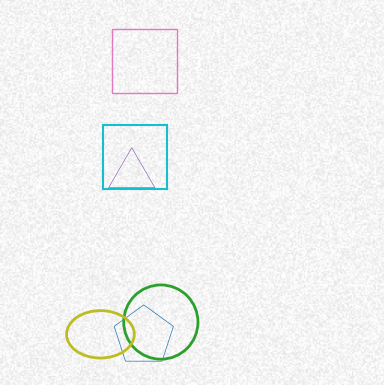[{"shape": "pentagon", "thickness": 0.5, "radius": 0.4, "center": [0.373, 0.127]}, {"shape": "circle", "thickness": 2, "radius": 0.48, "center": [0.418, 0.163]}, {"shape": "triangle", "thickness": 0.5, "radius": 0.35, "center": [0.342, 0.547]}, {"shape": "square", "thickness": 1, "radius": 0.42, "center": [0.376, 0.842]}, {"shape": "oval", "thickness": 2, "radius": 0.44, "center": [0.261, 0.132]}, {"shape": "square", "thickness": 1.5, "radius": 0.41, "center": [0.35, 0.592]}]